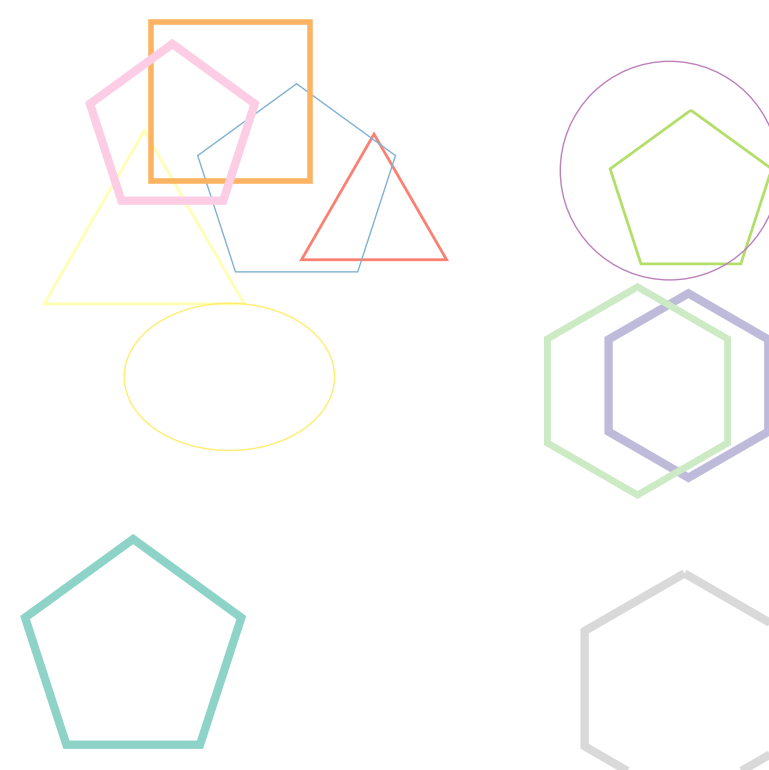[{"shape": "pentagon", "thickness": 3, "radius": 0.74, "center": [0.173, 0.152]}, {"shape": "triangle", "thickness": 1, "radius": 0.75, "center": [0.187, 0.68]}, {"shape": "hexagon", "thickness": 3, "radius": 0.6, "center": [0.894, 0.499]}, {"shape": "triangle", "thickness": 1, "radius": 0.54, "center": [0.486, 0.717]}, {"shape": "pentagon", "thickness": 0.5, "radius": 0.68, "center": [0.385, 0.756]}, {"shape": "square", "thickness": 2, "radius": 0.52, "center": [0.299, 0.868]}, {"shape": "pentagon", "thickness": 1, "radius": 0.55, "center": [0.897, 0.747]}, {"shape": "pentagon", "thickness": 3, "radius": 0.56, "center": [0.224, 0.83]}, {"shape": "hexagon", "thickness": 3, "radius": 0.75, "center": [0.889, 0.106]}, {"shape": "circle", "thickness": 0.5, "radius": 0.71, "center": [0.87, 0.778]}, {"shape": "hexagon", "thickness": 2.5, "radius": 0.68, "center": [0.828, 0.492]}, {"shape": "oval", "thickness": 0.5, "radius": 0.68, "center": [0.298, 0.511]}]